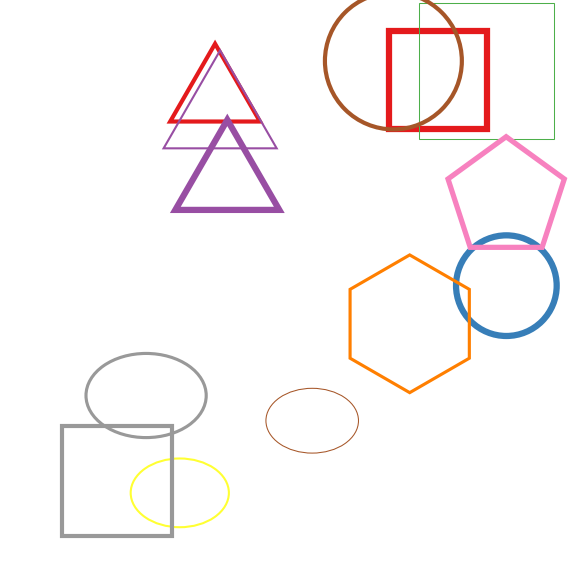[{"shape": "square", "thickness": 3, "radius": 0.42, "center": [0.759, 0.861]}, {"shape": "triangle", "thickness": 2, "radius": 0.45, "center": [0.372, 0.834]}, {"shape": "circle", "thickness": 3, "radius": 0.44, "center": [0.877, 0.504]}, {"shape": "square", "thickness": 0.5, "radius": 0.59, "center": [0.842, 0.876]}, {"shape": "triangle", "thickness": 3, "radius": 0.52, "center": [0.394, 0.688]}, {"shape": "triangle", "thickness": 1, "radius": 0.57, "center": [0.381, 0.799]}, {"shape": "hexagon", "thickness": 1.5, "radius": 0.6, "center": [0.709, 0.438]}, {"shape": "oval", "thickness": 1, "radius": 0.43, "center": [0.311, 0.146]}, {"shape": "oval", "thickness": 0.5, "radius": 0.4, "center": [0.541, 0.271]}, {"shape": "circle", "thickness": 2, "radius": 0.59, "center": [0.681, 0.894]}, {"shape": "pentagon", "thickness": 2.5, "radius": 0.53, "center": [0.876, 0.657]}, {"shape": "oval", "thickness": 1.5, "radius": 0.52, "center": [0.253, 0.314]}, {"shape": "square", "thickness": 2, "radius": 0.48, "center": [0.203, 0.167]}]